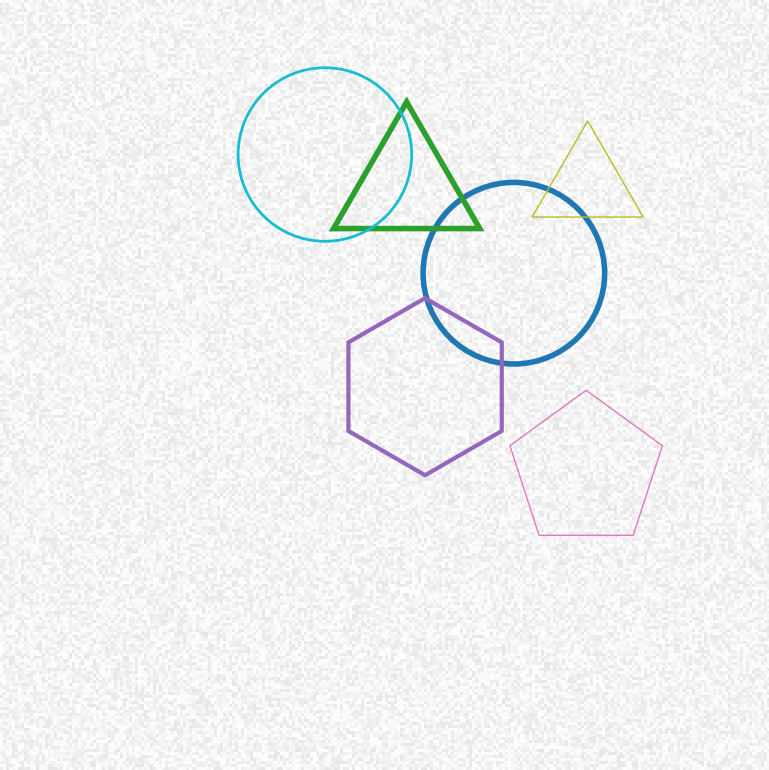[{"shape": "circle", "thickness": 2, "radius": 0.59, "center": [0.667, 0.645]}, {"shape": "triangle", "thickness": 2, "radius": 0.55, "center": [0.528, 0.758]}, {"shape": "hexagon", "thickness": 1.5, "radius": 0.57, "center": [0.552, 0.498]}, {"shape": "pentagon", "thickness": 0.5, "radius": 0.52, "center": [0.761, 0.389]}, {"shape": "triangle", "thickness": 0.5, "radius": 0.42, "center": [0.763, 0.76]}, {"shape": "circle", "thickness": 1, "radius": 0.56, "center": [0.422, 0.799]}]